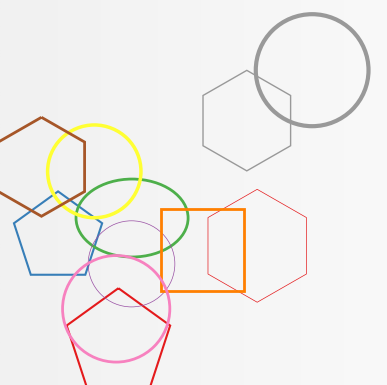[{"shape": "hexagon", "thickness": 0.5, "radius": 0.73, "center": [0.664, 0.362]}, {"shape": "pentagon", "thickness": 1.5, "radius": 0.7, "center": [0.306, 0.111]}, {"shape": "pentagon", "thickness": 1.5, "radius": 0.6, "center": [0.15, 0.383]}, {"shape": "oval", "thickness": 2, "radius": 0.72, "center": [0.341, 0.434]}, {"shape": "circle", "thickness": 0.5, "radius": 0.56, "center": [0.339, 0.315]}, {"shape": "square", "thickness": 2, "radius": 0.53, "center": [0.523, 0.351]}, {"shape": "circle", "thickness": 2.5, "radius": 0.6, "center": [0.243, 0.555]}, {"shape": "hexagon", "thickness": 2, "radius": 0.64, "center": [0.107, 0.567]}, {"shape": "circle", "thickness": 2, "radius": 0.69, "center": [0.3, 0.198]}, {"shape": "hexagon", "thickness": 1, "radius": 0.65, "center": [0.637, 0.687]}, {"shape": "circle", "thickness": 3, "radius": 0.73, "center": [0.806, 0.818]}]